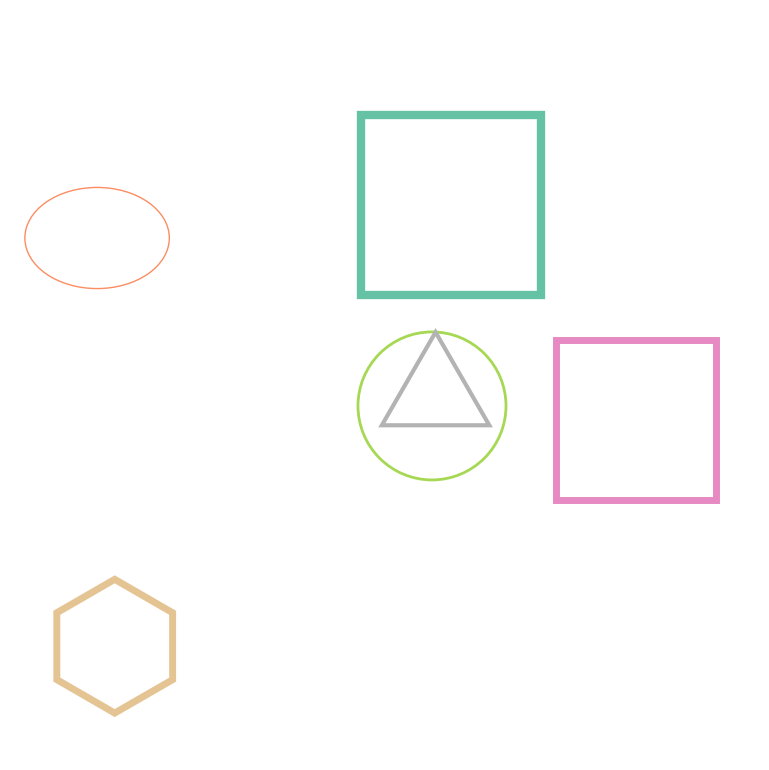[{"shape": "square", "thickness": 3, "radius": 0.58, "center": [0.585, 0.734]}, {"shape": "oval", "thickness": 0.5, "radius": 0.47, "center": [0.126, 0.691]}, {"shape": "square", "thickness": 2.5, "radius": 0.52, "center": [0.826, 0.455]}, {"shape": "circle", "thickness": 1, "radius": 0.48, "center": [0.561, 0.473]}, {"shape": "hexagon", "thickness": 2.5, "radius": 0.43, "center": [0.149, 0.161]}, {"shape": "triangle", "thickness": 1.5, "radius": 0.4, "center": [0.566, 0.488]}]